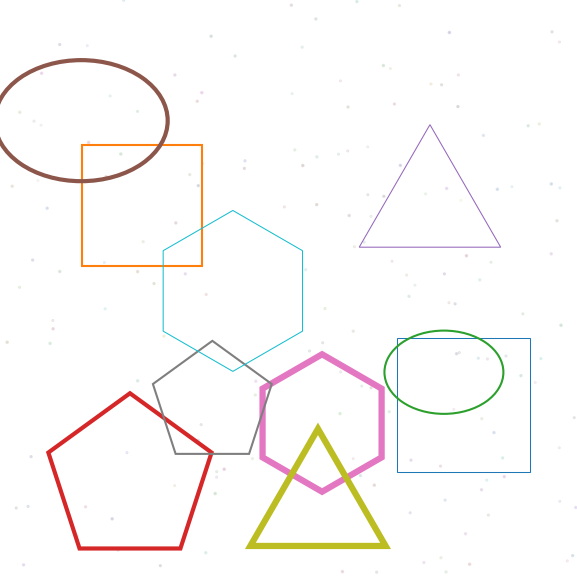[{"shape": "square", "thickness": 0.5, "radius": 0.58, "center": [0.803, 0.297]}, {"shape": "square", "thickness": 1, "radius": 0.52, "center": [0.246, 0.643]}, {"shape": "oval", "thickness": 1, "radius": 0.51, "center": [0.769, 0.355]}, {"shape": "pentagon", "thickness": 2, "radius": 0.74, "center": [0.225, 0.17]}, {"shape": "triangle", "thickness": 0.5, "radius": 0.71, "center": [0.744, 0.642]}, {"shape": "oval", "thickness": 2, "radius": 0.75, "center": [0.141, 0.79]}, {"shape": "hexagon", "thickness": 3, "radius": 0.6, "center": [0.558, 0.267]}, {"shape": "pentagon", "thickness": 1, "radius": 0.54, "center": [0.368, 0.301]}, {"shape": "triangle", "thickness": 3, "radius": 0.68, "center": [0.551, 0.121]}, {"shape": "hexagon", "thickness": 0.5, "radius": 0.7, "center": [0.403, 0.495]}]